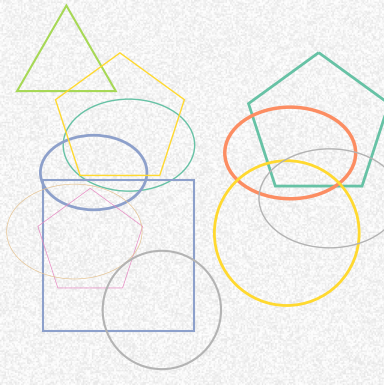[{"shape": "oval", "thickness": 1, "radius": 0.85, "center": [0.335, 0.623]}, {"shape": "pentagon", "thickness": 2, "radius": 0.96, "center": [0.828, 0.672]}, {"shape": "oval", "thickness": 2.5, "radius": 0.85, "center": [0.754, 0.603]}, {"shape": "oval", "thickness": 2, "radius": 0.69, "center": [0.243, 0.552]}, {"shape": "square", "thickness": 1.5, "radius": 0.98, "center": [0.309, 0.337]}, {"shape": "pentagon", "thickness": 0.5, "radius": 0.72, "center": [0.234, 0.368]}, {"shape": "triangle", "thickness": 1.5, "radius": 0.74, "center": [0.172, 0.837]}, {"shape": "circle", "thickness": 2, "radius": 0.94, "center": [0.745, 0.395]}, {"shape": "pentagon", "thickness": 1, "radius": 0.88, "center": [0.312, 0.687]}, {"shape": "oval", "thickness": 0.5, "radius": 0.88, "center": [0.193, 0.399]}, {"shape": "circle", "thickness": 1.5, "radius": 0.77, "center": [0.42, 0.195]}, {"shape": "oval", "thickness": 1, "radius": 0.92, "center": [0.856, 0.485]}]